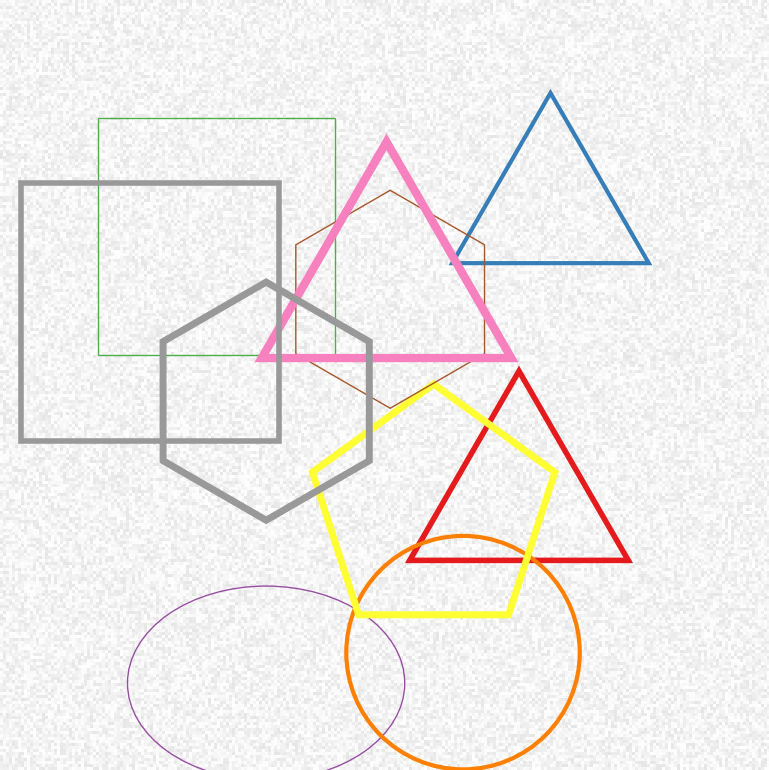[{"shape": "triangle", "thickness": 2, "radius": 0.82, "center": [0.674, 0.354]}, {"shape": "triangle", "thickness": 1.5, "radius": 0.74, "center": [0.715, 0.732]}, {"shape": "square", "thickness": 0.5, "radius": 0.77, "center": [0.281, 0.693]}, {"shape": "oval", "thickness": 0.5, "radius": 0.9, "center": [0.346, 0.113]}, {"shape": "circle", "thickness": 1.5, "radius": 0.76, "center": [0.601, 0.152]}, {"shape": "pentagon", "thickness": 2.5, "radius": 0.83, "center": [0.563, 0.336]}, {"shape": "hexagon", "thickness": 0.5, "radius": 0.71, "center": [0.507, 0.611]}, {"shape": "triangle", "thickness": 3, "radius": 0.94, "center": [0.502, 0.629]}, {"shape": "hexagon", "thickness": 2.5, "radius": 0.77, "center": [0.346, 0.479]}, {"shape": "square", "thickness": 2, "radius": 0.84, "center": [0.195, 0.595]}]